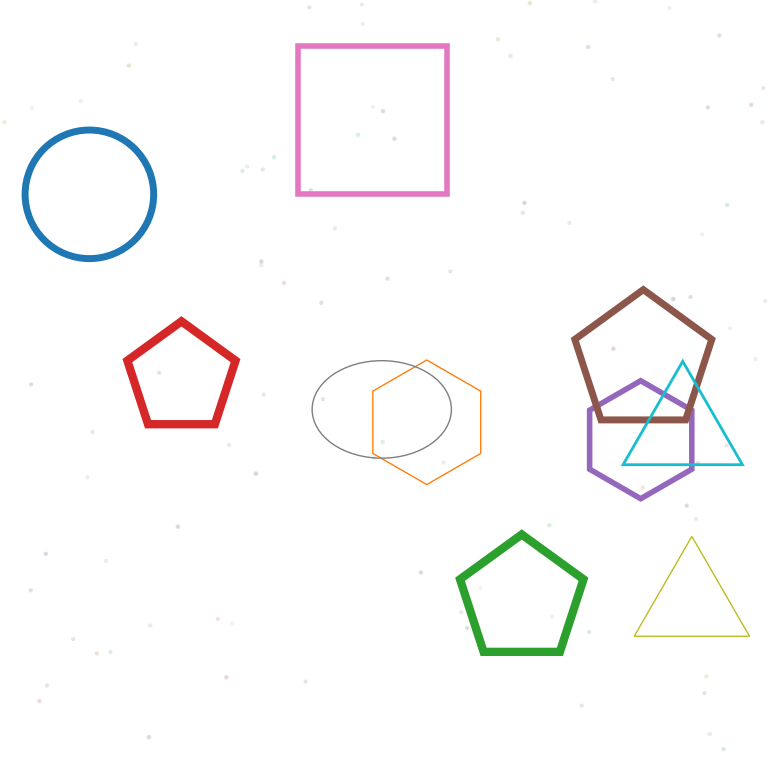[{"shape": "circle", "thickness": 2.5, "radius": 0.42, "center": [0.116, 0.748]}, {"shape": "hexagon", "thickness": 0.5, "radius": 0.4, "center": [0.554, 0.452]}, {"shape": "pentagon", "thickness": 3, "radius": 0.42, "center": [0.678, 0.222]}, {"shape": "pentagon", "thickness": 3, "radius": 0.37, "center": [0.236, 0.509]}, {"shape": "hexagon", "thickness": 2, "radius": 0.38, "center": [0.832, 0.429]}, {"shape": "pentagon", "thickness": 2.5, "radius": 0.47, "center": [0.835, 0.53]}, {"shape": "square", "thickness": 2, "radius": 0.48, "center": [0.484, 0.844]}, {"shape": "oval", "thickness": 0.5, "radius": 0.45, "center": [0.496, 0.468]}, {"shape": "triangle", "thickness": 0.5, "radius": 0.43, "center": [0.899, 0.217]}, {"shape": "triangle", "thickness": 1, "radius": 0.45, "center": [0.887, 0.441]}]